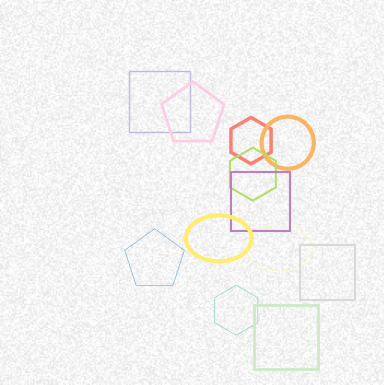[{"shape": "hexagon", "thickness": 0.5, "radius": 0.32, "center": [0.613, 0.194]}, {"shape": "oval", "thickness": 0.5, "radius": 0.43, "center": [0.726, 0.356]}, {"shape": "square", "thickness": 1, "radius": 0.4, "center": [0.413, 0.736]}, {"shape": "hexagon", "thickness": 2.5, "radius": 0.3, "center": [0.652, 0.635]}, {"shape": "pentagon", "thickness": 0.5, "radius": 0.41, "center": [0.401, 0.325]}, {"shape": "circle", "thickness": 3, "radius": 0.34, "center": [0.747, 0.629]}, {"shape": "hexagon", "thickness": 1.5, "radius": 0.34, "center": [0.657, 0.548]}, {"shape": "pentagon", "thickness": 2, "radius": 0.43, "center": [0.501, 0.703]}, {"shape": "square", "thickness": 1.5, "radius": 0.36, "center": [0.85, 0.292]}, {"shape": "square", "thickness": 1.5, "radius": 0.38, "center": [0.677, 0.476]}, {"shape": "square", "thickness": 2, "radius": 0.42, "center": [0.743, 0.124]}, {"shape": "oval", "thickness": 3, "radius": 0.43, "center": [0.568, 0.381]}]